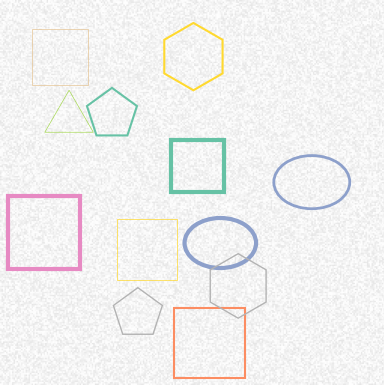[{"shape": "pentagon", "thickness": 1.5, "radius": 0.34, "center": [0.291, 0.703]}, {"shape": "square", "thickness": 3, "radius": 0.34, "center": [0.512, 0.569]}, {"shape": "square", "thickness": 1.5, "radius": 0.46, "center": [0.544, 0.108]}, {"shape": "oval", "thickness": 2, "radius": 0.49, "center": [0.81, 0.527]}, {"shape": "oval", "thickness": 3, "radius": 0.46, "center": [0.572, 0.369]}, {"shape": "square", "thickness": 3, "radius": 0.47, "center": [0.114, 0.397]}, {"shape": "triangle", "thickness": 0.5, "radius": 0.36, "center": [0.179, 0.693]}, {"shape": "square", "thickness": 0.5, "radius": 0.39, "center": [0.383, 0.352]}, {"shape": "hexagon", "thickness": 1.5, "radius": 0.44, "center": [0.502, 0.853]}, {"shape": "square", "thickness": 0.5, "radius": 0.36, "center": [0.156, 0.853]}, {"shape": "pentagon", "thickness": 1, "radius": 0.33, "center": [0.358, 0.186]}, {"shape": "hexagon", "thickness": 1, "radius": 0.42, "center": [0.619, 0.257]}]